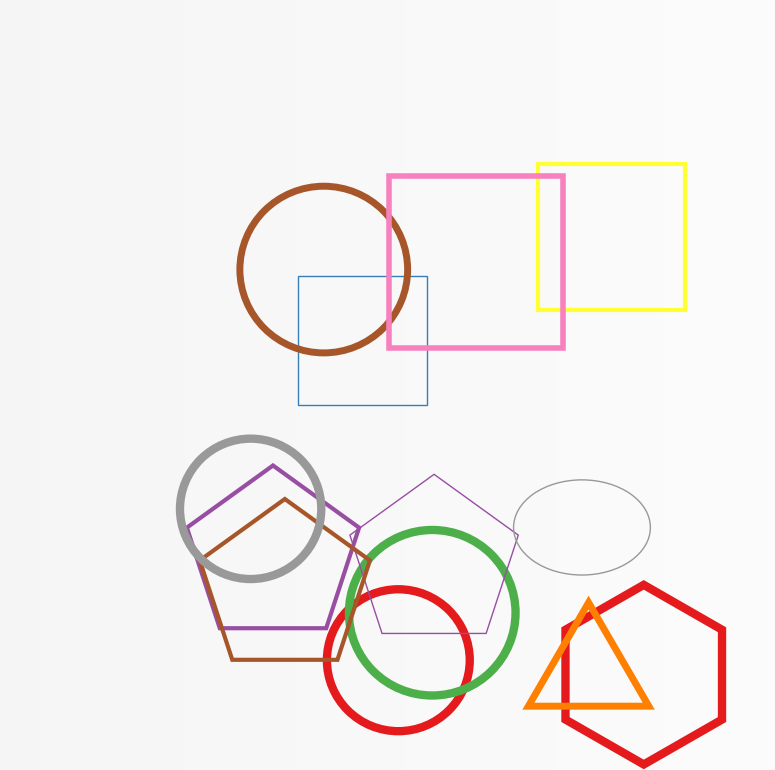[{"shape": "circle", "thickness": 3, "radius": 0.46, "center": [0.514, 0.143]}, {"shape": "hexagon", "thickness": 3, "radius": 0.58, "center": [0.831, 0.124]}, {"shape": "square", "thickness": 0.5, "radius": 0.42, "center": [0.468, 0.558]}, {"shape": "circle", "thickness": 3, "radius": 0.54, "center": [0.558, 0.204]}, {"shape": "pentagon", "thickness": 0.5, "radius": 0.57, "center": [0.56, 0.27]}, {"shape": "pentagon", "thickness": 1.5, "radius": 0.58, "center": [0.352, 0.279]}, {"shape": "triangle", "thickness": 2.5, "radius": 0.45, "center": [0.759, 0.128]}, {"shape": "square", "thickness": 1.5, "radius": 0.47, "center": [0.789, 0.692]}, {"shape": "pentagon", "thickness": 1.5, "radius": 0.58, "center": [0.368, 0.237]}, {"shape": "circle", "thickness": 2.5, "radius": 0.54, "center": [0.418, 0.65]}, {"shape": "square", "thickness": 2, "radius": 0.56, "center": [0.614, 0.659]}, {"shape": "oval", "thickness": 0.5, "radius": 0.44, "center": [0.751, 0.315]}, {"shape": "circle", "thickness": 3, "radius": 0.46, "center": [0.323, 0.339]}]